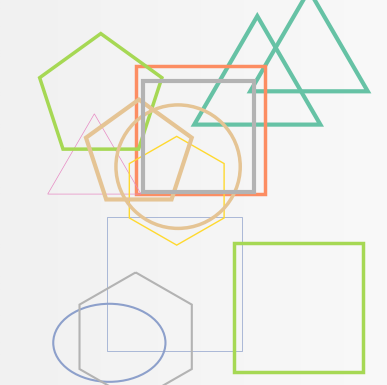[{"shape": "triangle", "thickness": 3, "radius": 0.88, "center": [0.797, 0.85]}, {"shape": "triangle", "thickness": 3, "radius": 0.94, "center": [0.664, 0.77]}, {"shape": "square", "thickness": 2.5, "radius": 0.83, "center": [0.516, 0.662]}, {"shape": "oval", "thickness": 1.5, "radius": 0.72, "center": [0.282, 0.11]}, {"shape": "square", "thickness": 0.5, "radius": 0.87, "center": [0.45, 0.263]}, {"shape": "triangle", "thickness": 0.5, "radius": 0.69, "center": [0.243, 0.565]}, {"shape": "square", "thickness": 2.5, "radius": 0.84, "center": [0.771, 0.202]}, {"shape": "pentagon", "thickness": 2.5, "radius": 0.83, "center": [0.26, 0.747]}, {"shape": "hexagon", "thickness": 1, "radius": 0.71, "center": [0.456, 0.505]}, {"shape": "pentagon", "thickness": 3, "radius": 0.72, "center": [0.358, 0.598]}, {"shape": "circle", "thickness": 2.5, "radius": 0.8, "center": [0.46, 0.567]}, {"shape": "square", "thickness": 3, "radius": 0.72, "center": [0.512, 0.645]}, {"shape": "hexagon", "thickness": 1.5, "radius": 0.84, "center": [0.35, 0.125]}]